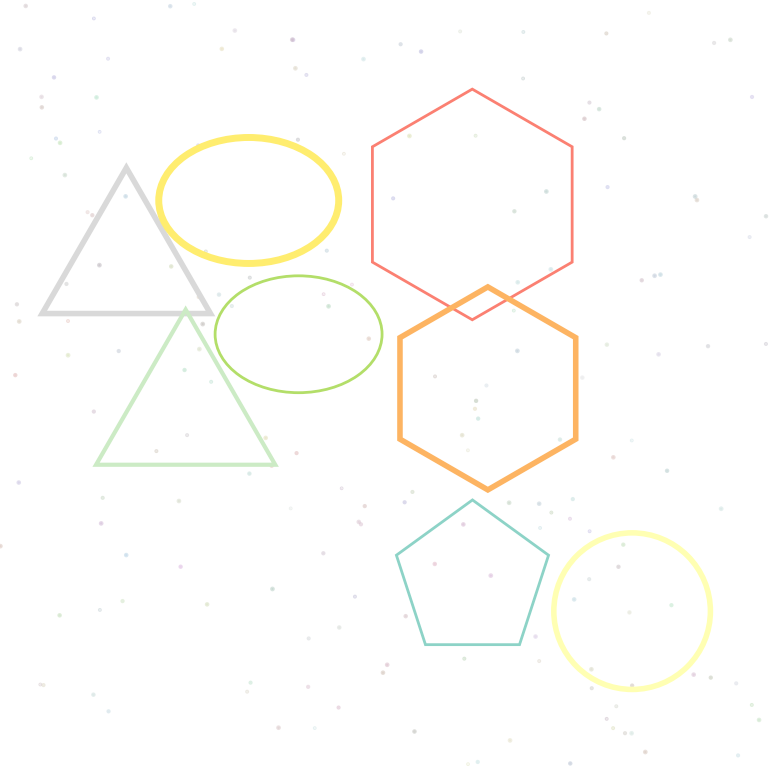[{"shape": "pentagon", "thickness": 1, "radius": 0.52, "center": [0.614, 0.247]}, {"shape": "circle", "thickness": 2, "radius": 0.51, "center": [0.821, 0.206]}, {"shape": "hexagon", "thickness": 1, "radius": 0.75, "center": [0.613, 0.734]}, {"shape": "hexagon", "thickness": 2, "radius": 0.66, "center": [0.634, 0.496]}, {"shape": "oval", "thickness": 1, "radius": 0.54, "center": [0.388, 0.566]}, {"shape": "triangle", "thickness": 2, "radius": 0.63, "center": [0.164, 0.656]}, {"shape": "triangle", "thickness": 1.5, "radius": 0.67, "center": [0.241, 0.464]}, {"shape": "oval", "thickness": 2.5, "radius": 0.58, "center": [0.323, 0.74]}]